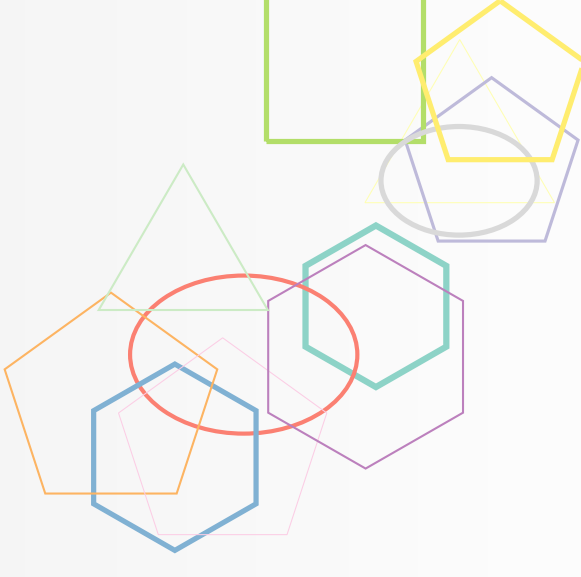[{"shape": "hexagon", "thickness": 3, "radius": 0.7, "center": [0.647, 0.469]}, {"shape": "triangle", "thickness": 0.5, "radius": 0.94, "center": [0.791, 0.742]}, {"shape": "pentagon", "thickness": 1.5, "radius": 0.78, "center": [0.846, 0.708]}, {"shape": "oval", "thickness": 2, "radius": 0.98, "center": [0.419, 0.385]}, {"shape": "hexagon", "thickness": 2.5, "radius": 0.81, "center": [0.301, 0.207]}, {"shape": "pentagon", "thickness": 1, "radius": 0.96, "center": [0.191, 0.3]}, {"shape": "square", "thickness": 2.5, "radius": 0.67, "center": [0.592, 0.89]}, {"shape": "pentagon", "thickness": 0.5, "radius": 0.94, "center": [0.383, 0.226]}, {"shape": "oval", "thickness": 2.5, "radius": 0.67, "center": [0.79, 0.686]}, {"shape": "hexagon", "thickness": 1, "radius": 0.97, "center": [0.629, 0.381]}, {"shape": "triangle", "thickness": 1, "radius": 0.84, "center": [0.315, 0.546]}, {"shape": "pentagon", "thickness": 2.5, "radius": 0.76, "center": [0.86, 0.846]}]